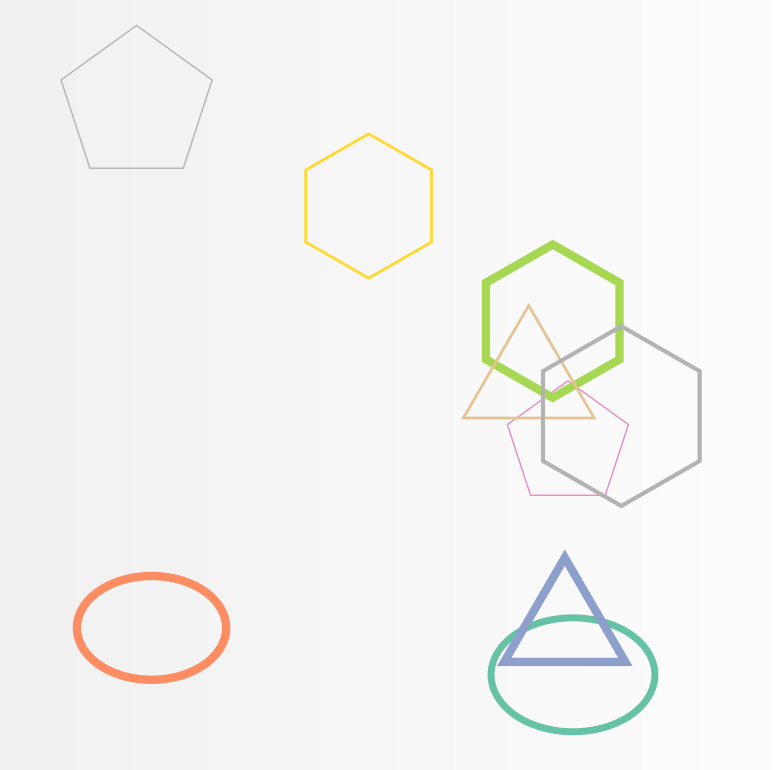[{"shape": "oval", "thickness": 2.5, "radius": 0.53, "center": [0.739, 0.124]}, {"shape": "oval", "thickness": 3, "radius": 0.48, "center": [0.196, 0.185]}, {"shape": "triangle", "thickness": 3, "radius": 0.45, "center": [0.729, 0.186]}, {"shape": "pentagon", "thickness": 0.5, "radius": 0.41, "center": [0.733, 0.423]}, {"shape": "hexagon", "thickness": 3, "radius": 0.5, "center": [0.713, 0.583]}, {"shape": "hexagon", "thickness": 1, "radius": 0.47, "center": [0.476, 0.732]}, {"shape": "triangle", "thickness": 1, "radius": 0.49, "center": [0.682, 0.506]}, {"shape": "hexagon", "thickness": 1.5, "radius": 0.58, "center": [0.802, 0.46]}, {"shape": "pentagon", "thickness": 0.5, "radius": 0.51, "center": [0.176, 0.864]}]